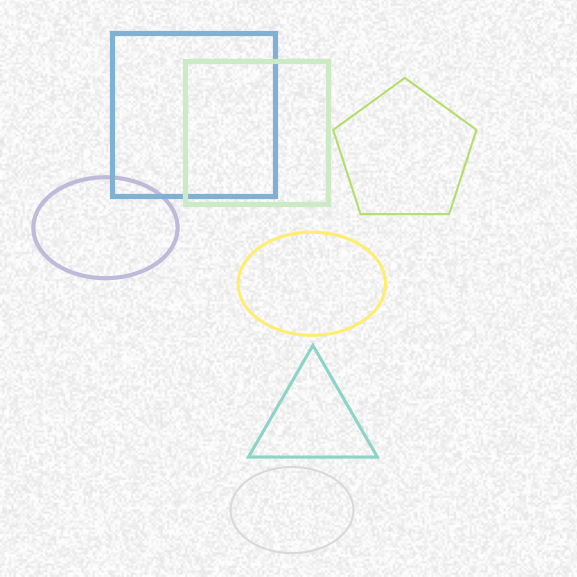[{"shape": "triangle", "thickness": 1.5, "radius": 0.64, "center": [0.542, 0.272]}, {"shape": "oval", "thickness": 2, "radius": 0.62, "center": [0.183, 0.605]}, {"shape": "square", "thickness": 2.5, "radius": 0.71, "center": [0.336, 0.801]}, {"shape": "pentagon", "thickness": 1, "radius": 0.65, "center": [0.701, 0.734]}, {"shape": "oval", "thickness": 1, "radius": 0.53, "center": [0.506, 0.116]}, {"shape": "square", "thickness": 2.5, "radius": 0.62, "center": [0.444, 0.77]}, {"shape": "oval", "thickness": 1.5, "radius": 0.64, "center": [0.54, 0.508]}]